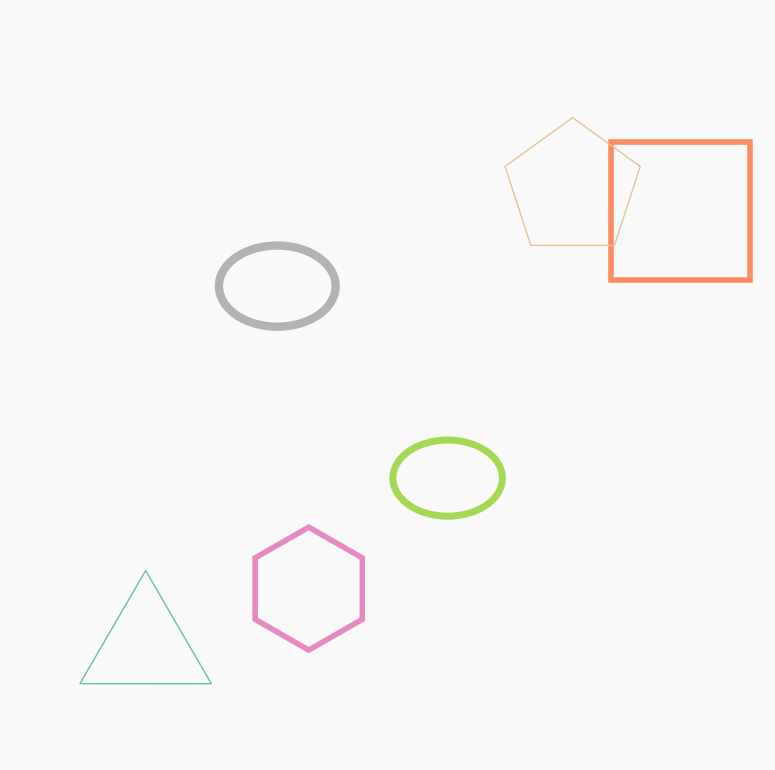[{"shape": "triangle", "thickness": 0.5, "radius": 0.49, "center": [0.188, 0.161]}, {"shape": "square", "thickness": 2, "radius": 0.45, "center": [0.878, 0.726]}, {"shape": "hexagon", "thickness": 2, "radius": 0.4, "center": [0.398, 0.236]}, {"shape": "oval", "thickness": 2.5, "radius": 0.35, "center": [0.578, 0.379]}, {"shape": "pentagon", "thickness": 0.5, "radius": 0.46, "center": [0.739, 0.756]}, {"shape": "oval", "thickness": 3, "radius": 0.38, "center": [0.358, 0.628]}]